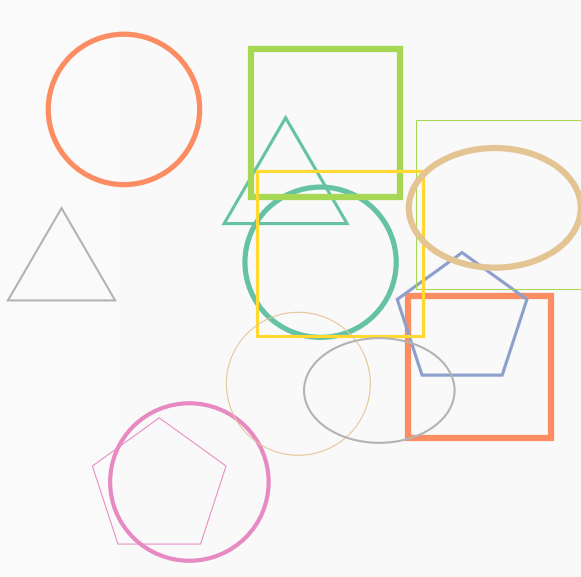[{"shape": "circle", "thickness": 2.5, "radius": 0.65, "center": [0.552, 0.545]}, {"shape": "triangle", "thickness": 1.5, "radius": 0.61, "center": [0.491, 0.673]}, {"shape": "circle", "thickness": 2.5, "radius": 0.65, "center": [0.213, 0.81]}, {"shape": "square", "thickness": 3, "radius": 0.62, "center": [0.825, 0.364]}, {"shape": "pentagon", "thickness": 1.5, "radius": 0.59, "center": [0.795, 0.444]}, {"shape": "pentagon", "thickness": 0.5, "radius": 0.6, "center": [0.274, 0.155]}, {"shape": "circle", "thickness": 2, "radius": 0.68, "center": [0.326, 0.164]}, {"shape": "square", "thickness": 0.5, "radius": 0.73, "center": [0.862, 0.645]}, {"shape": "square", "thickness": 3, "radius": 0.64, "center": [0.559, 0.787]}, {"shape": "square", "thickness": 1.5, "radius": 0.71, "center": [0.584, 0.56]}, {"shape": "circle", "thickness": 0.5, "radius": 0.62, "center": [0.513, 0.335]}, {"shape": "oval", "thickness": 3, "radius": 0.74, "center": [0.851, 0.639]}, {"shape": "oval", "thickness": 1, "radius": 0.65, "center": [0.653, 0.323]}, {"shape": "triangle", "thickness": 1, "radius": 0.53, "center": [0.106, 0.532]}]